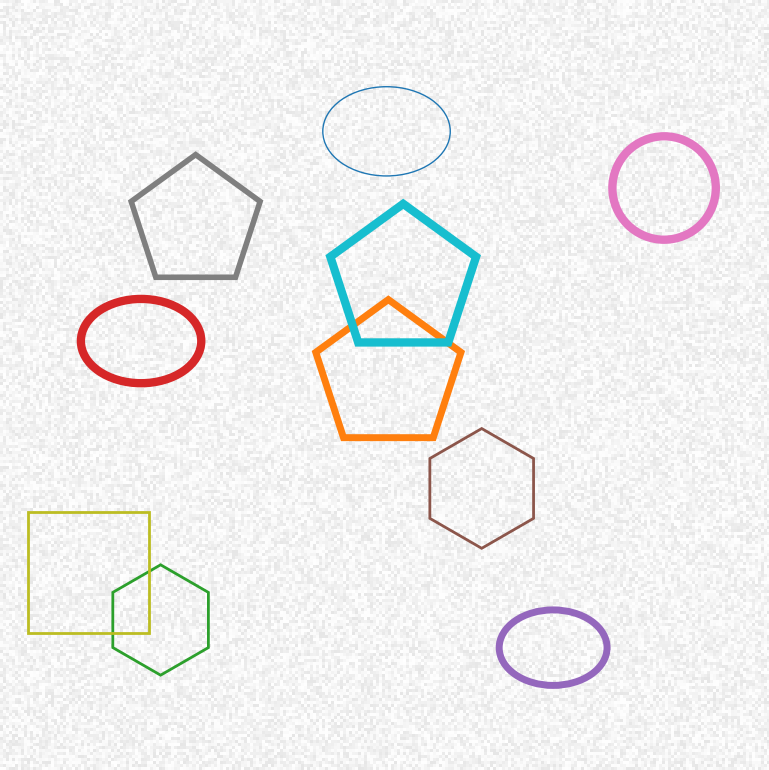[{"shape": "oval", "thickness": 0.5, "radius": 0.41, "center": [0.502, 0.829]}, {"shape": "pentagon", "thickness": 2.5, "radius": 0.5, "center": [0.504, 0.512]}, {"shape": "hexagon", "thickness": 1, "radius": 0.36, "center": [0.209, 0.195]}, {"shape": "oval", "thickness": 3, "radius": 0.39, "center": [0.183, 0.557]}, {"shape": "oval", "thickness": 2.5, "radius": 0.35, "center": [0.718, 0.159]}, {"shape": "hexagon", "thickness": 1, "radius": 0.39, "center": [0.626, 0.366]}, {"shape": "circle", "thickness": 3, "radius": 0.34, "center": [0.862, 0.756]}, {"shape": "pentagon", "thickness": 2, "radius": 0.44, "center": [0.254, 0.711]}, {"shape": "square", "thickness": 1, "radius": 0.39, "center": [0.115, 0.256]}, {"shape": "pentagon", "thickness": 3, "radius": 0.5, "center": [0.524, 0.636]}]